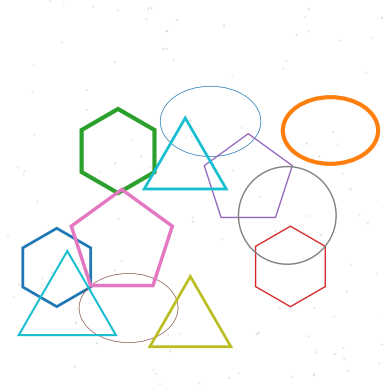[{"shape": "hexagon", "thickness": 2, "radius": 0.51, "center": [0.147, 0.305]}, {"shape": "oval", "thickness": 0.5, "radius": 0.65, "center": [0.547, 0.685]}, {"shape": "oval", "thickness": 3, "radius": 0.62, "center": [0.858, 0.661]}, {"shape": "hexagon", "thickness": 3, "radius": 0.55, "center": [0.307, 0.608]}, {"shape": "hexagon", "thickness": 1, "radius": 0.52, "center": [0.754, 0.308]}, {"shape": "pentagon", "thickness": 1, "radius": 0.6, "center": [0.645, 0.532]}, {"shape": "oval", "thickness": 0.5, "radius": 0.64, "center": [0.334, 0.2]}, {"shape": "pentagon", "thickness": 2.5, "radius": 0.69, "center": [0.316, 0.37]}, {"shape": "circle", "thickness": 1, "radius": 0.63, "center": [0.746, 0.44]}, {"shape": "triangle", "thickness": 2, "radius": 0.61, "center": [0.494, 0.16]}, {"shape": "triangle", "thickness": 1.5, "radius": 0.73, "center": [0.175, 0.202]}, {"shape": "triangle", "thickness": 2, "radius": 0.62, "center": [0.481, 0.571]}]